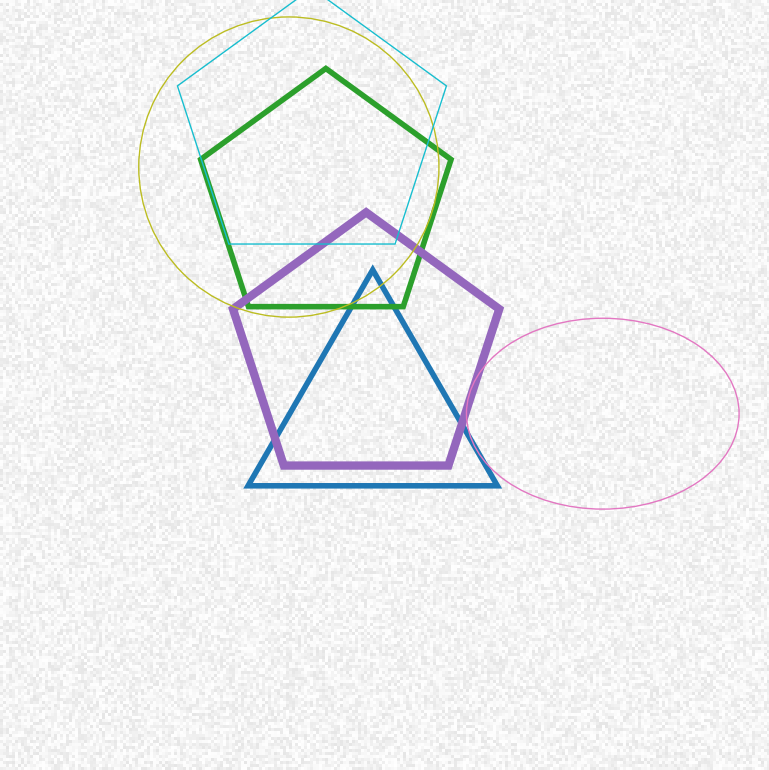[{"shape": "triangle", "thickness": 2, "radius": 0.93, "center": [0.484, 0.463]}, {"shape": "pentagon", "thickness": 2, "radius": 0.85, "center": [0.423, 0.74]}, {"shape": "pentagon", "thickness": 3, "radius": 0.91, "center": [0.475, 0.542]}, {"shape": "oval", "thickness": 0.5, "radius": 0.89, "center": [0.783, 0.463]}, {"shape": "circle", "thickness": 0.5, "radius": 0.97, "center": [0.375, 0.783]}, {"shape": "pentagon", "thickness": 0.5, "radius": 0.92, "center": [0.405, 0.832]}]